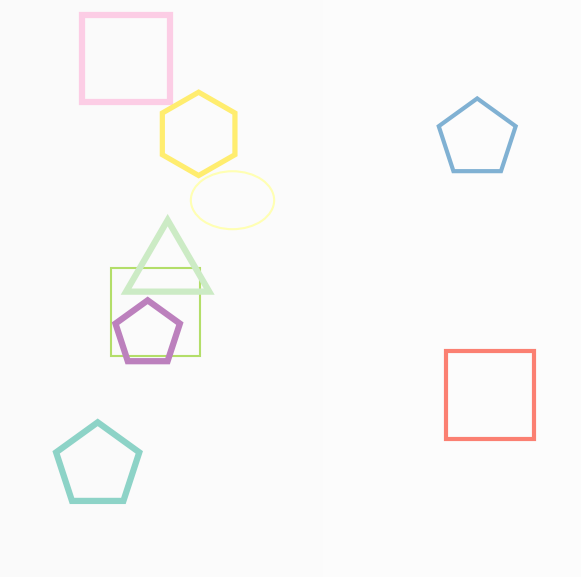[{"shape": "pentagon", "thickness": 3, "radius": 0.38, "center": [0.168, 0.193]}, {"shape": "oval", "thickness": 1, "radius": 0.36, "center": [0.4, 0.652]}, {"shape": "square", "thickness": 2, "radius": 0.38, "center": [0.843, 0.316]}, {"shape": "pentagon", "thickness": 2, "radius": 0.35, "center": [0.821, 0.759]}, {"shape": "square", "thickness": 1, "radius": 0.38, "center": [0.267, 0.459]}, {"shape": "square", "thickness": 3, "radius": 0.38, "center": [0.217, 0.898]}, {"shape": "pentagon", "thickness": 3, "radius": 0.29, "center": [0.254, 0.421]}, {"shape": "triangle", "thickness": 3, "radius": 0.41, "center": [0.288, 0.535]}, {"shape": "hexagon", "thickness": 2.5, "radius": 0.36, "center": [0.342, 0.767]}]